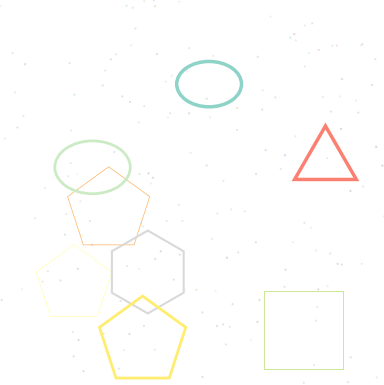[{"shape": "oval", "thickness": 2.5, "radius": 0.42, "center": [0.543, 0.781]}, {"shape": "pentagon", "thickness": 0.5, "radius": 0.52, "center": [0.192, 0.262]}, {"shape": "triangle", "thickness": 2.5, "radius": 0.46, "center": [0.845, 0.58]}, {"shape": "pentagon", "thickness": 0.5, "radius": 0.56, "center": [0.282, 0.455]}, {"shape": "square", "thickness": 0.5, "radius": 0.51, "center": [0.788, 0.143]}, {"shape": "hexagon", "thickness": 1.5, "radius": 0.54, "center": [0.384, 0.294]}, {"shape": "oval", "thickness": 2, "radius": 0.49, "center": [0.24, 0.565]}, {"shape": "pentagon", "thickness": 2, "radius": 0.59, "center": [0.37, 0.113]}]